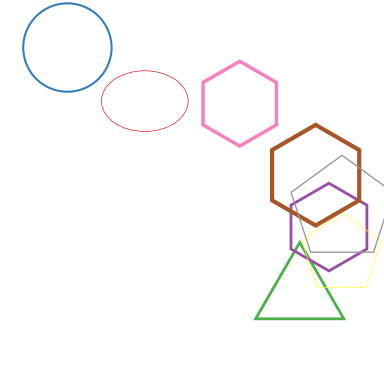[{"shape": "oval", "thickness": 0.5, "radius": 0.56, "center": [0.376, 0.737]}, {"shape": "circle", "thickness": 1.5, "radius": 0.57, "center": [0.175, 0.877]}, {"shape": "triangle", "thickness": 2, "radius": 0.66, "center": [0.779, 0.238]}, {"shape": "hexagon", "thickness": 2, "radius": 0.57, "center": [0.854, 0.41]}, {"shape": "pentagon", "thickness": 0.5, "radius": 0.54, "center": [0.887, 0.341]}, {"shape": "hexagon", "thickness": 3, "radius": 0.65, "center": [0.82, 0.545]}, {"shape": "hexagon", "thickness": 2.5, "radius": 0.55, "center": [0.623, 0.731]}, {"shape": "pentagon", "thickness": 1, "radius": 0.7, "center": [0.888, 0.458]}]